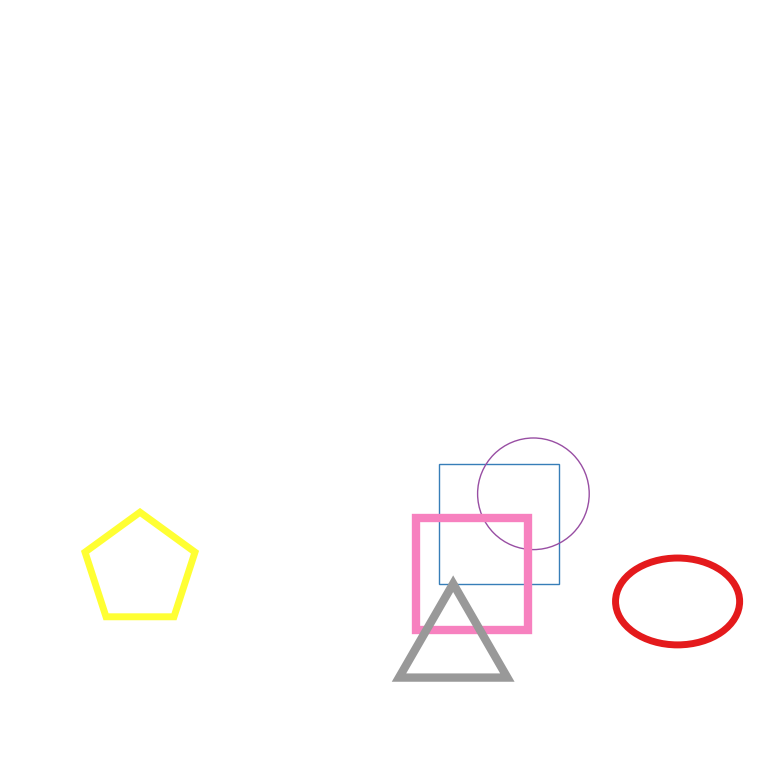[{"shape": "oval", "thickness": 2.5, "radius": 0.4, "center": [0.88, 0.219]}, {"shape": "square", "thickness": 0.5, "radius": 0.39, "center": [0.648, 0.319]}, {"shape": "circle", "thickness": 0.5, "radius": 0.36, "center": [0.693, 0.359]}, {"shape": "pentagon", "thickness": 2.5, "radius": 0.38, "center": [0.182, 0.26]}, {"shape": "square", "thickness": 3, "radius": 0.36, "center": [0.612, 0.254]}, {"shape": "triangle", "thickness": 3, "radius": 0.41, "center": [0.589, 0.161]}]